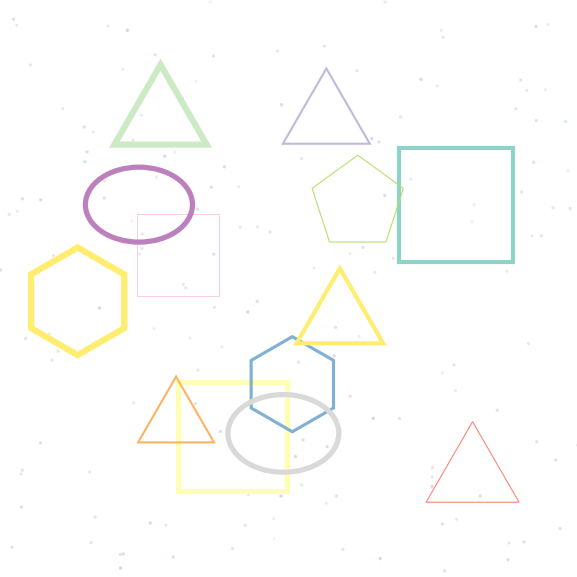[{"shape": "square", "thickness": 2, "radius": 0.49, "center": [0.789, 0.644]}, {"shape": "square", "thickness": 2.5, "radius": 0.47, "center": [0.403, 0.243]}, {"shape": "triangle", "thickness": 1, "radius": 0.43, "center": [0.565, 0.794]}, {"shape": "triangle", "thickness": 0.5, "radius": 0.46, "center": [0.818, 0.176]}, {"shape": "hexagon", "thickness": 1.5, "radius": 0.41, "center": [0.506, 0.334]}, {"shape": "triangle", "thickness": 1, "radius": 0.38, "center": [0.305, 0.271]}, {"shape": "pentagon", "thickness": 0.5, "radius": 0.42, "center": [0.619, 0.647]}, {"shape": "square", "thickness": 0.5, "radius": 0.35, "center": [0.308, 0.558]}, {"shape": "oval", "thickness": 2.5, "radius": 0.48, "center": [0.491, 0.249]}, {"shape": "oval", "thickness": 2.5, "radius": 0.46, "center": [0.241, 0.645]}, {"shape": "triangle", "thickness": 3, "radius": 0.46, "center": [0.278, 0.795]}, {"shape": "hexagon", "thickness": 3, "radius": 0.47, "center": [0.134, 0.477]}, {"shape": "triangle", "thickness": 2, "radius": 0.43, "center": [0.589, 0.448]}]